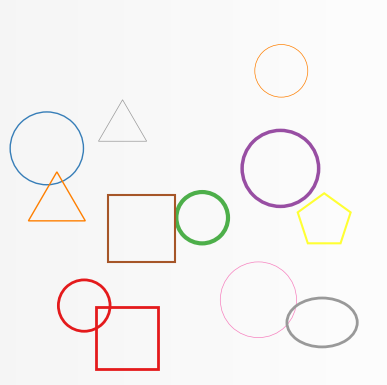[{"shape": "circle", "thickness": 2, "radius": 0.33, "center": [0.217, 0.206]}, {"shape": "square", "thickness": 2, "radius": 0.4, "center": [0.328, 0.122]}, {"shape": "circle", "thickness": 1, "radius": 0.47, "center": [0.121, 0.615]}, {"shape": "circle", "thickness": 3, "radius": 0.33, "center": [0.522, 0.435]}, {"shape": "circle", "thickness": 2.5, "radius": 0.49, "center": [0.724, 0.563]}, {"shape": "triangle", "thickness": 1, "radius": 0.42, "center": [0.147, 0.469]}, {"shape": "circle", "thickness": 0.5, "radius": 0.34, "center": [0.726, 0.816]}, {"shape": "pentagon", "thickness": 1.5, "radius": 0.36, "center": [0.837, 0.426]}, {"shape": "square", "thickness": 1.5, "radius": 0.43, "center": [0.365, 0.407]}, {"shape": "circle", "thickness": 0.5, "radius": 0.49, "center": [0.667, 0.221]}, {"shape": "triangle", "thickness": 0.5, "radius": 0.36, "center": [0.316, 0.669]}, {"shape": "oval", "thickness": 2, "radius": 0.45, "center": [0.831, 0.162]}]